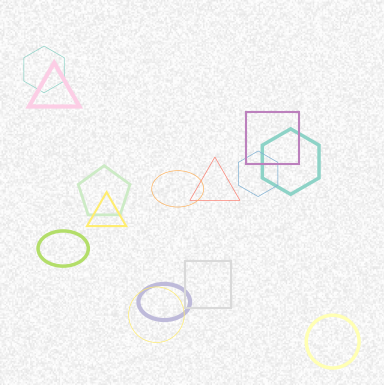[{"shape": "hexagon", "thickness": 0.5, "radius": 0.3, "center": [0.114, 0.82]}, {"shape": "hexagon", "thickness": 2.5, "radius": 0.43, "center": [0.755, 0.58]}, {"shape": "circle", "thickness": 2.5, "radius": 0.34, "center": [0.864, 0.113]}, {"shape": "oval", "thickness": 3, "radius": 0.34, "center": [0.427, 0.216]}, {"shape": "triangle", "thickness": 0.5, "radius": 0.38, "center": [0.558, 0.517]}, {"shape": "hexagon", "thickness": 0.5, "radius": 0.3, "center": [0.67, 0.549]}, {"shape": "oval", "thickness": 0.5, "radius": 0.34, "center": [0.462, 0.51]}, {"shape": "oval", "thickness": 2.5, "radius": 0.33, "center": [0.164, 0.354]}, {"shape": "triangle", "thickness": 3, "radius": 0.38, "center": [0.141, 0.761]}, {"shape": "square", "thickness": 1.5, "radius": 0.3, "center": [0.541, 0.261]}, {"shape": "square", "thickness": 1.5, "radius": 0.34, "center": [0.708, 0.642]}, {"shape": "pentagon", "thickness": 2, "radius": 0.35, "center": [0.271, 0.499]}, {"shape": "circle", "thickness": 0.5, "radius": 0.36, "center": [0.406, 0.183]}, {"shape": "triangle", "thickness": 1.5, "radius": 0.29, "center": [0.277, 0.442]}]